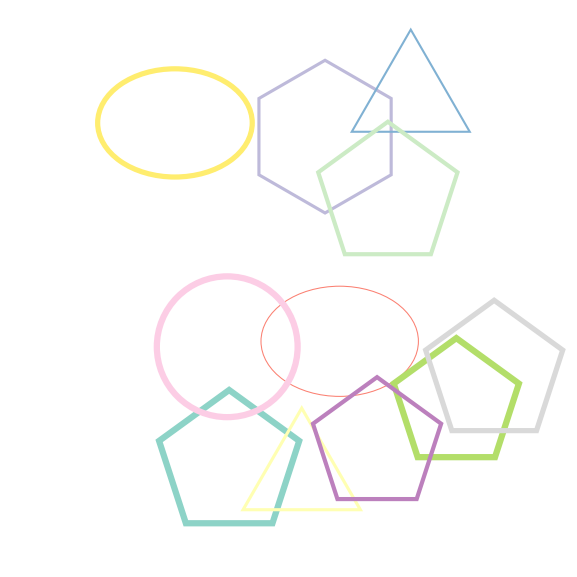[{"shape": "pentagon", "thickness": 3, "radius": 0.64, "center": [0.397, 0.196]}, {"shape": "triangle", "thickness": 1.5, "radius": 0.59, "center": [0.522, 0.175]}, {"shape": "hexagon", "thickness": 1.5, "radius": 0.66, "center": [0.563, 0.763]}, {"shape": "oval", "thickness": 0.5, "radius": 0.68, "center": [0.588, 0.408]}, {"shape": "triangle", "thickness": 1, "radius": 0.59, "center": [0.711, 0.83]}, {"shape": "pentagon", "thickness": 3, "radius": 0.57, "center": [0.79, 0.3]}, {"shape": "circle", "thickness": 3, "radius": 0.61, "center": [0.393, 0.399]}, {"shape": "pentagon", "thickness": 2.5, "radius": 0.62, "center": [0.856, 0.354]}, {"shape": "pentagon", "thickness": 2, "radius": 0.58, "center": [0.653, 0.229]}, {"shape": "pentagon", "thickness": 2, "radius": 0.63, "center": [0.672, 0.662]}, {"shape": "oval", "thickness": 2.5, "radius": 0.67, "center": [0.303, 0.786]}]